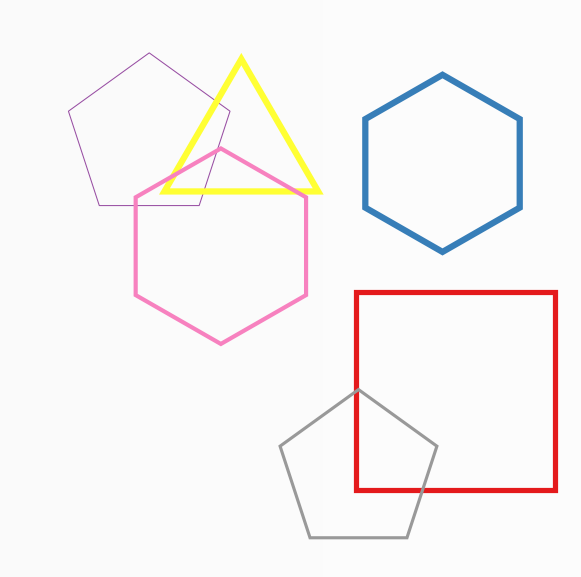[{"shape": "square", "thickness": 2.5, "radius": 0.86, "center": [0.784, 0.323]}, {"shape": "hexagon", "thickness": 3, "radius": 0.77, "center": [0.761, 0.716]}, {"shape": "pentagon", "thickness": 0.5, "radius": 0.73, "center": [0.257, 0.761]}, {"shape": "triangle", "thickness": 3, "radius": 0.76, "center": [0.415, 0.744]}, {"shape": "hexagon", "thickness": 2, "radius": 0.85, "center": [0.38, 0.573]}, {"shape": "pentagon", "thickness": 1.5, "radius": 0.71, "center": [0.617, 0.183]}]